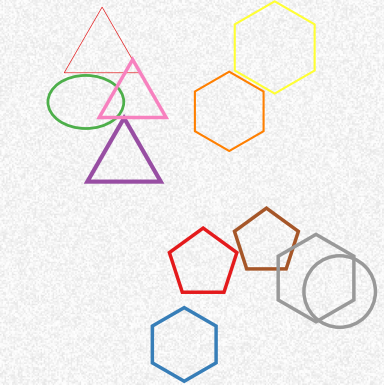[{"shape": "pentagon", "thickness": 2.5, "radius": 0.46, "center": [0.528, 0.315]}, {"shape": "triangle", "thickness": 0.5, "radius": 0.57, "center": [0.265, 0.868]}, {"shape": "hexagon", "thickness": 2.5, "radius": 0.48, "center": [0.479, 0.105]}, {"shape": "oval", "thickness": 2, "radius": 0.49, "center": [0.223, 0.735]}, {"shape": "triangle", "thickness": 3, "radius": 0.55, "center": [0.322, 0.583]}, {"shape": "hexagon", "thickness": 1.5, "radius": 0.52, "center": [0.595, 0.711]}, {"shape": "hexagon", "thickness": 1.5, "radius": 0.6, "center": [0.714, 0.877]}, {"shape": "pentagon", "thickness": 2.5, "radius": 0.44, "center": [0.692, 0.372]}, {"shape": "triangle", "thickness": 2.5, "radius": 0.5, "center": [0.345, 0.745]}, {"shape": "circle", "thickness": 2.5, "radius": 0.46, "center": [0.882, 0.243]}, {"shape": "hexagon", "thickness": 2.5, "radius": 0.57, "center": [0.821, 0.278]}]